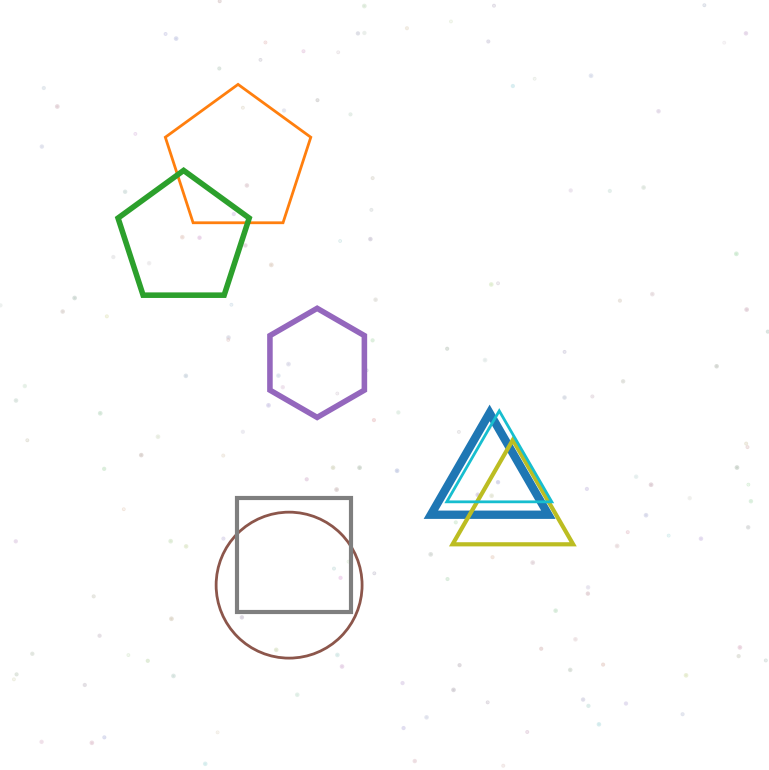[{"shape": "triangle", "thickness": 3, "radius": 0.44, "center": [0.636, 0.376]}, {"shape": "pentagon", "thickness": 1, "radius": 0.5, "center": [0.309, 0.791]}, {"shape": "pentagon", "thickness": 2, "radius": 0.45, "center": [0.238, 0.689]}, {"shape": "hexagon", "thickness": 2, "radius": 0.35, "center": [0.412, 0.529]}, {"shape": "circle", "thickness": 1, "radius": 0.47, "center": [0.375, 0.24]}, {"shape": "square", "thickness": 1.5, "radius": 0.37, "center": [0.382, 0.279]}, {"shape": "triangle", "thickness": 1.5, "radius": 0.45, "center": [0.666, 0.338]}, {"shape": "triangle", "thickness": 1, "radius": 0.39, "center": [0.648, 0.388]}]